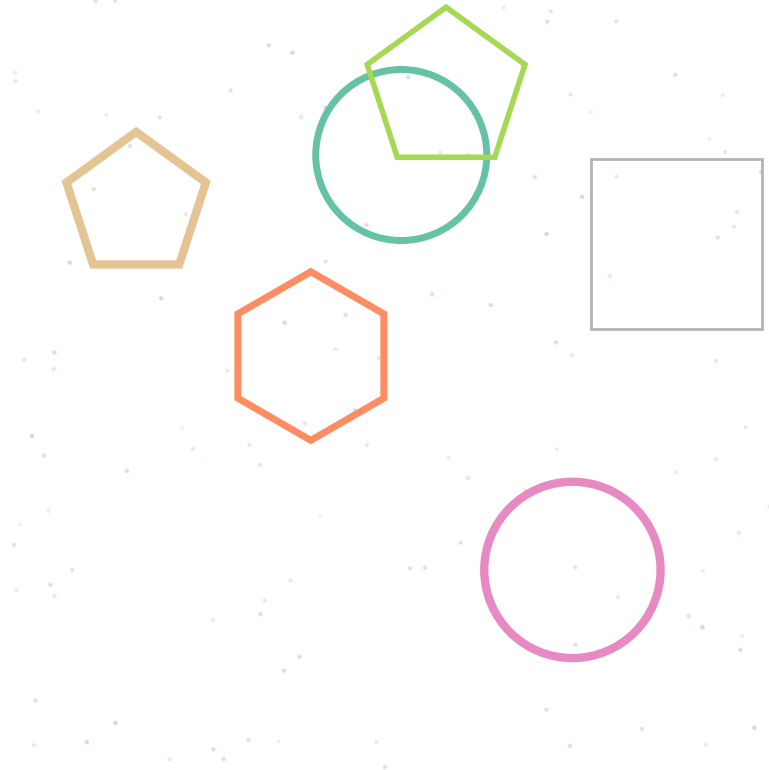[{"shape": "circle", "thickness": 2.5, "radius": 0.56, "center": [0.521, 0.799]}, {"shape": "hexagon", "thickness": 2.5, "radius": 0.55, "center": [0.404, 0.538]}, {"shape": "circle", "thickness": 3, "radius": 0.57, "center": [0.743, 0.26]}, {"shape": "pentagon", "thickness": 2, "radius": 0.54, "center": [0.579, 0.883]}, {"shape": "pentagon", "thickness": 3, "radius": 0.48, "center": [0.177, 0.734]}, {"shape": "square", "thickness": 1, "radius": 0.55, "center": [0.879, 0.683]}]